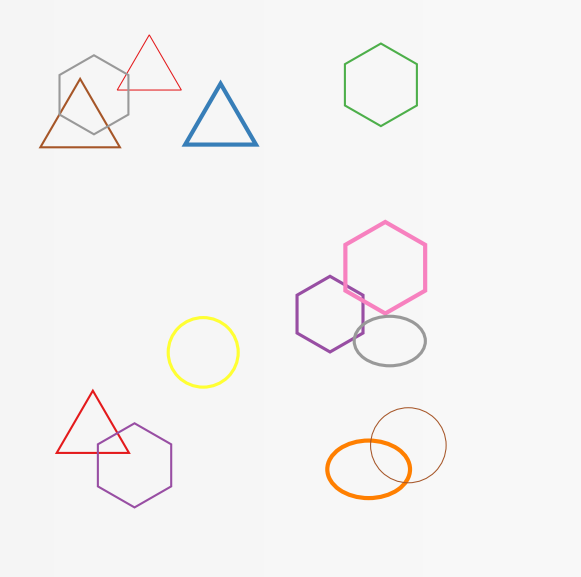[{"shape": "triangle", "thickness": 1, "radius": 0.36, "center": [0.16, 0.251]}, {"shape": "triangle", "thickness": 0.5, "radius": 0.32, "center": [0.257, 0.875]}, {"shape": "triangle", "thickness": 2, "radius": 0.35, "center": [0.379, 0.784]}, {"shape": "hexagon", "thickness": 1, "radius": 0.36, "center": [0.655, 0.852]}, {"shape": "hexagon", "thickness": 1.5, "radius": 0.33, "center": [0.568, 0.455]}, {"shape": "hexagon", "thickness": 1, "radius": 0.36, "center": [0.231, 0.193]}, {"shape": "oval", "thickness": 2, "radius": 0.36, "center": [0.634, 0.186]}, {"shape": "circle", "thickness": 1.5, "radius": 0.3, "center": [0.35, 0.389]}, {"shape": "circle", "thickness": 0.5, "radius": 0.32, "center": [0.703, 0.228]}, {"shape": "triangle", "thickness": 1, "radius": 0.39, "center": [0.138, 0.784]}, {"shape": "hexagon", "thickness": 2, "radius": 0.4, "center": [0.663, 0.536]}, {"shape": "hexagon", "thickness": 1, "radius": 0.34, "center": [0.162, 0.835]}, {"shape": "oval", "thickness": 1.5, "radius": 0.31, "center": [0.671, 0.409]}]